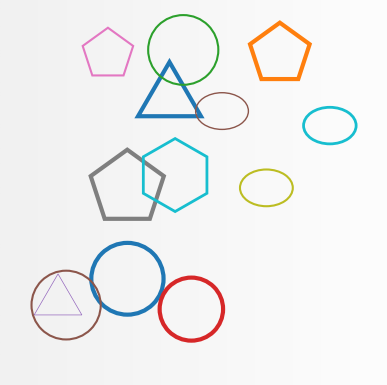[{"shape": "triangle", "thickness": 3, "radius": 0.47, "center": [0.437, 0.745]}, {"shape": "circle", "thickness": 3, "radius": 0.47, "center": [0.329, 0.276]}, {"shape": "pentagon", "thickness": 3, "radius": 0.4, "center": [0.722, 0.86]}, {"shape": "circle", "thickness": 1.5, "radius": 0.45, "center": [0.473, 0.87]}, {"shape": "circle", "thickness": 3, "radius": 0.41, "center": [0.494, 0.197]}, {"shape": "triangle", "thickness": 0.5, "radius": 0.36, "center": [0.15, 0.218]}, {"shape": "oval", "thickness": 1, "radius": 0.34, "center": [0.573, 0.712]}, {"shape": "circle", "thickness": 1.5, "radius": 0.45, "center": [0.171, 0.208]}, {"shape": "pentagon", "thickness": 1.5, "radius": 0.34, "center": [0.279, 0.859]}, {"shape": "pentagon", "thickness": 3, "radius": 0.5, "center": [0.328, 0.512]}, {"shape": "oval", "thickness": 1.5, "radius": 0.34, "center": [0.687, 0.512]}, {"shape": "hexagon", "thickness": 2, "radius": 0.47, "center": [0.452, 0.545]}, {"shape": "oval", "thickness": 2, "radius": 0.34, "center": [0.851, 0.674]}]